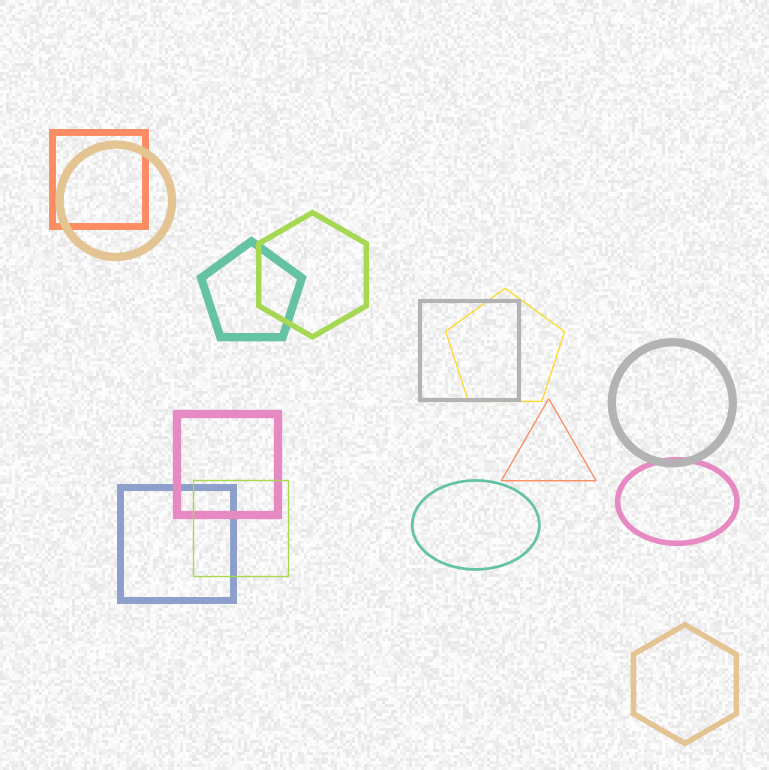[{"shape": "oval", "thickness": 1, "radius": 0.41, "center": [0.618, 0.318]}, {"shape": "pentagon", "thickness": 3, "radius": 0.34, "center": [0.327, 0.618]}, {"shape": "triangle", "thickness": 0.5, "radius": 0.36, "center": [0.713, 0.411]}, {"shape": "square", "thickness": 2.5, "radius": 0.3, "center": [0.128, 0.768]}, {"shape": "square", "thickness": 2.5, "radius": 0.37, "center": [0.229, 0.294]}, {"shape": "square", "thickness": 3, "radius": 0.33, "center": [0.296, 0.397]}, {"shape": "oval", "thickness": 2, "radius": 0.39, "center": [0.88, 0.349]}, {"shape": "square", "thickness": 0.5, "radius": 0.31, "center": [0.312, 0.314]}, {"shape": "hexagon", "thickness": 2, "radius": 0.4, "center": [0.406, 0.643]}, {"shape": "pentagon", "thickness": 0.5, "radius": 0.41, "center": [0.656, 0.544]}, {"shape": "circle", "thickness": 3, "radius": 0.37, "center": [0.15, 0.739]}, {"shape": "hexagon", "thickness": 2, "radius": 0.39, "center": [0.889, 0.112]}, {"shape": "circle", "thickness": 3, "radius": 0.39, "center": [0.873, 0.477]}, {"shape": "square", "thickness": 1.5, "radius": 0.32, "center": [0.609, 0.545]}]